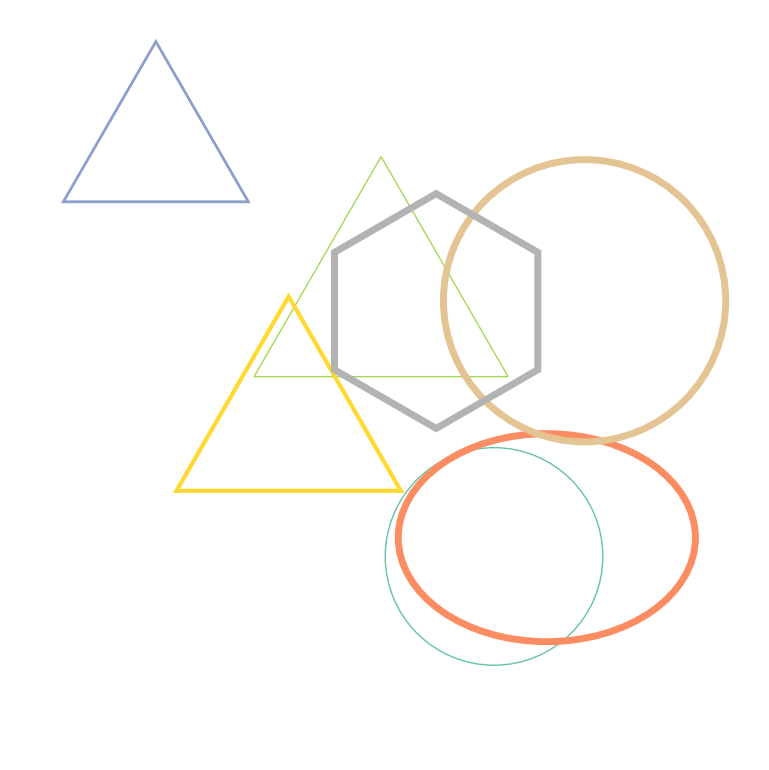[{"shape": "circle", "thickness": 0.5, "radius": 0.71, "center": [0.642, 0.277]}, {"shape": "oval", "thickness": 2.5, "radius": 0.96, "center": [0.71, 0.302]}, {"shape": "triangle", "thickness": 1, "radius": 0.69, "center": [0.202, 0.807]}, {"shape": "triangle", "thickness": 0.5, "radius": 0.95, "center": [0.495, 0.606]}, {"shape": "triangle", "thickness": 1.5, "radius": 0.84, "center": [0.375, 0.447]}, {"shape": "circle", "thickness": 2.5, "radius": 0.92, "center": [0.759, 0.609]}, {"shape": "hexagon", "thickness": 2.5, "radius": 0.76, "center": [0.566, 0.596]}]